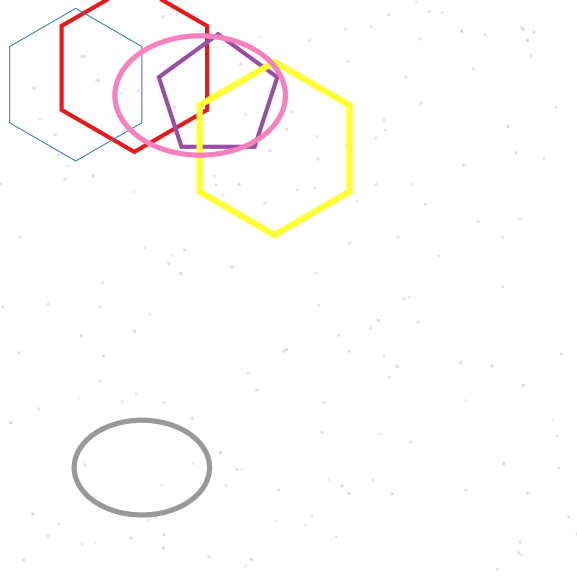[{"shape": "hexagon", "thickness": 2, "radius": 0.73, "center": [0.233, 0.882]}, {"shape": "hexagon", "thickness": 0.5, "radius": 0.66, "center": [0.131, 0.853]}, {"shape": "pentagon", "thickness": 2, "radius": 0.54, "center": [0.378, 0.832]}, {"shape": "hexagon", "thickness": 3, "radius": 0.75, "center": [0.475, 0.742]}, {"shape": "oval", "thickness": 2.5, "radius": 0.74, "center": [0.347, 0.834]}, {"shape": "oval", "thickness": 2.5, "radius": 0.59, "center": [0.246, 0.189]}]